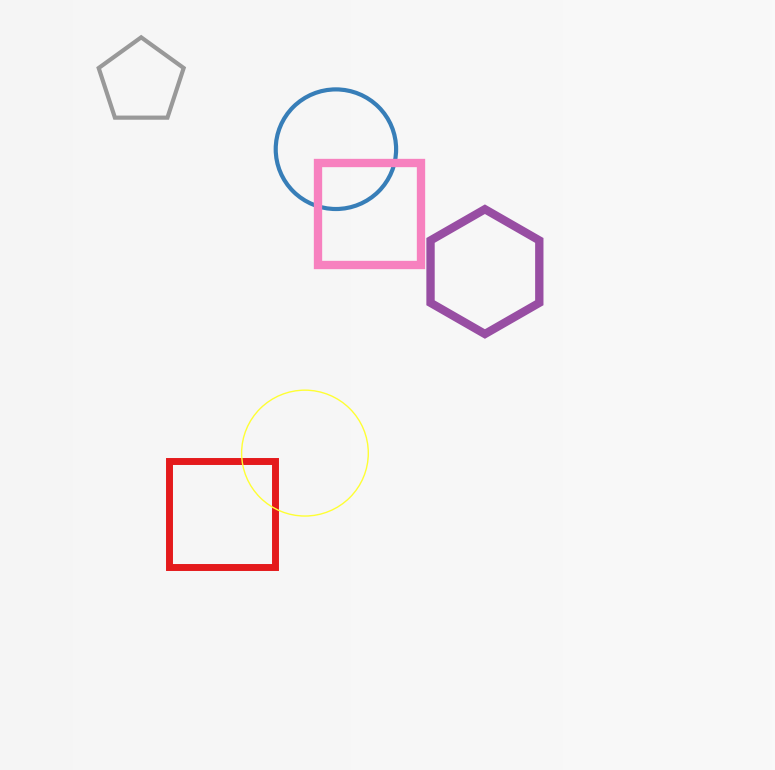[{"shape": "square", "thickness": 2.5, "radius": 0.34, "center": [0.286, 0.333]}, {"shape": "circle", "thickness": 1.5, "radius": 0.39, "center": [0.433, 0.806]}, {"shape": "hexagon", "thickness": 3, "radius": 0.41, "center": [0.626, 0.647]}, {"shape": "circle", "thickness": 0.5, "radius": 0.41, "center": [0.393, 0.412]}, {"shape": "square", "thickness": 3, "radius": 0.33, "center": [0.477, 0.722]}, {"shape": "pentagon", "thickness": 1.5, "radius": 0.29, "center": [0.182, 0.894]}]